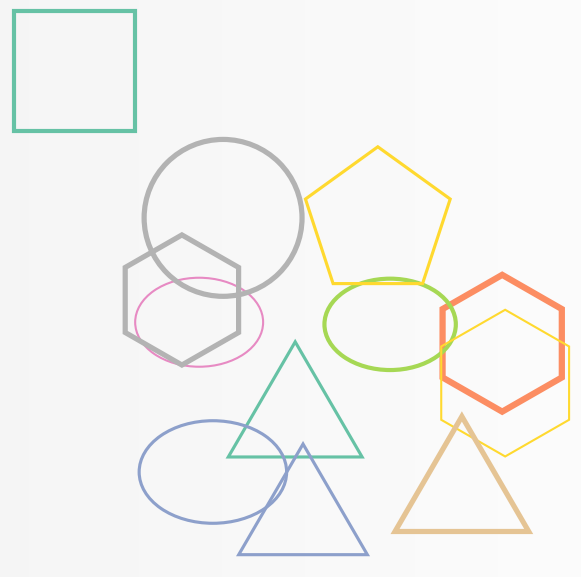[{"shape": "triangle", "thickness": 1.5, "radius": 0.66, "center": [0.508, 0.274]}, {"shape": "square", "thickness": 2, "radius": 0.52, "center": [0.129, 0.877]}, {"shape": "hexagon", "thickness": 3, "radius": 0.59, "center": [0.864, 0.405]}, {"shape": "oval", "thickness": 1.5, "radius": 0.63, "center": [0.366, 0.182]}, {"shape": "triangle", "thickness": 1.5, "radius": 0.64, "center": [0.521, 0.103]}, {"shape": "oval", "thickness": 1, "radius": 0.55, "center": [0.343, 0.441]}, {"shape": "oval", "thickness": 2, "radius": 0.57, "center": [0.671, 0.437]}, {"shape": "pentagon", "thickness": 1.5, "radius": 0.65, "center": [0.65, 0.614]}, {"shape": "hexagon", "thickness": 1, "radius": 0.64, "center": [0.869, 0.336]}, {"shape": "triangle", "thickness": 2.5, "radius": 0.66, "center": [0.795, 0.145]}, {"shape": "circle", "thickness": 2.5, "radius": 0.68, "center": [0.384, 0.622]}, {"shape": "hexagon", "thickness": 2.5, "radius": 0.56, "center": [0.313, 0.48]}]